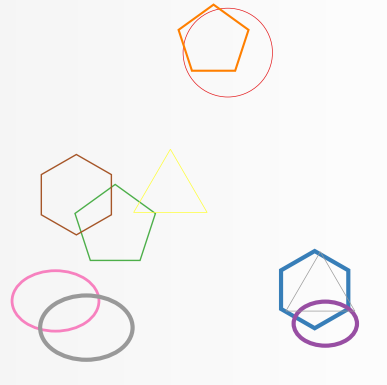[{"shape": "circle", "thickness": 0.5, "radius": 0.58, "center": [0.588, 0.863]}, {"shape": "hexagon", "thickness": 3, "radius": 0.5, "center": [0.812, 0.248]}, {"shape": "pentagon", "thickness": 1, "radius": 0.55, "center": [0.297, 0.412]}, {"shape": "oval", "thickness": 3, "radius": 0.41, "center": [0.84, 0.159]}, {"shape": "pentagon", "thickness": 1.5, "radius": 0.47, "center": [0.551, 0.893]}, {"shape": "triangle", "thickness": 0.5, "radius": 0.55, "center": [0.44, 0.503]}, {"shape": "hexagon", "thickness": 1, "radius": 0.52, "center": [0.197, 0.494]}, {"shape": "oval", "thickness": 2, "radius": 0.56, "center": [0.143, 0.218]}, {"shape": "oval", "thickness": 3, "radius": 0.6, "center": [0.223, 0.149]}, {"shape": "triangle", "thickness": 0.5, "radius": 0.51, "center": [0.827, 0.243]}]